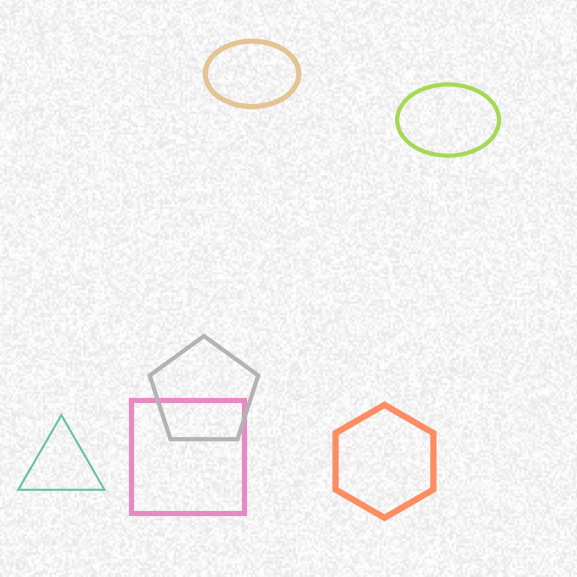[{"shape": "triangle", "thickness": 1, "radius": 0.43, "center": [0.106, 0.194]}, {"shape": "hexagon", "thickness": 3, "radius": 0.49, "center": [0.666, 0.2]}, {"shape": "square", "thickness": 2.5, "radius": 0.49, "center": [0.325, 0.209]}, {"shape": "oval", "thickness": 2, "radius": 0.44, "center": [0.776, 0.791]}, {"shape": "oval", "thickness": 2.5, "radius": 0.4, "center": [0.436, 0.871]}, {"shape": "pentagon", "thickness": 2, "radius": 0.49, "center": [0.353, 0.318]}]